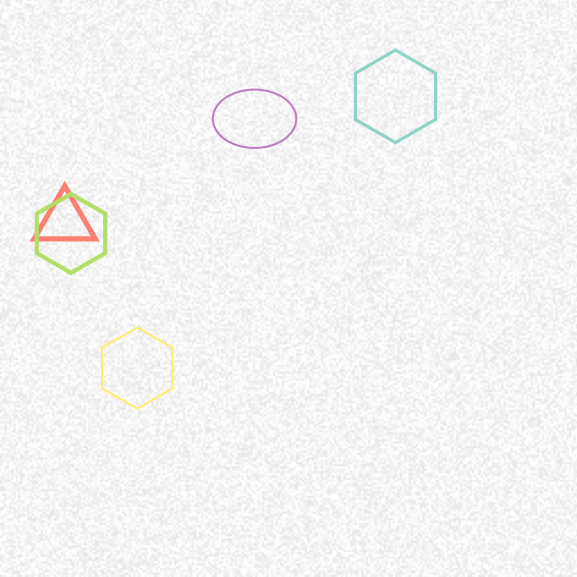[{"shape": "hexagon", "thickness": 1.5, "radius": 0.4, "center": [0.685, 0.832]}, {"shape": "triangle", "thickness": 2.5, "radius": 0.31, "center": [0.112, 0.616]}, {"shape": "hexagon", "thickness": 2, "radius": 0.34, "center": [0.123, 0.595]}, {"shape": "oval", "thickness": 1, "radius": 0.36, "center": [0.441, 0.793]}, {"shape": "hexagon", "thickness": 1, "radius": 0.35, "center": [0.238, 0.362]}]